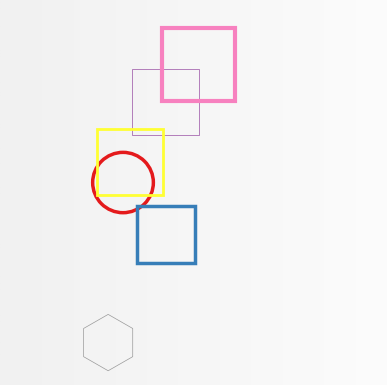[{"shape": "circle", "thickness": 2.5, "radius": 0.39, "center": [0.317, 0.526]}, {"shape": "square", "thickness": 2.5, "radius": 0.37, "center": [0.428, 0.391]}, {"shape": "square", "thickness": 0.5, "radius": 0.43, "center": [0.427, 0.735]}, {"shape": "square", "thickness": 2, "radius": 0.43, "center": [0.335, 0.579]}, {"shape": "square", "thickness": 3, "radius": 0.47, "center": [0.513, 0.832]}, {"shape": "hexagon", "thickness": 0.5, "radius": 0.37, "center": [0.279, 0.11]}]